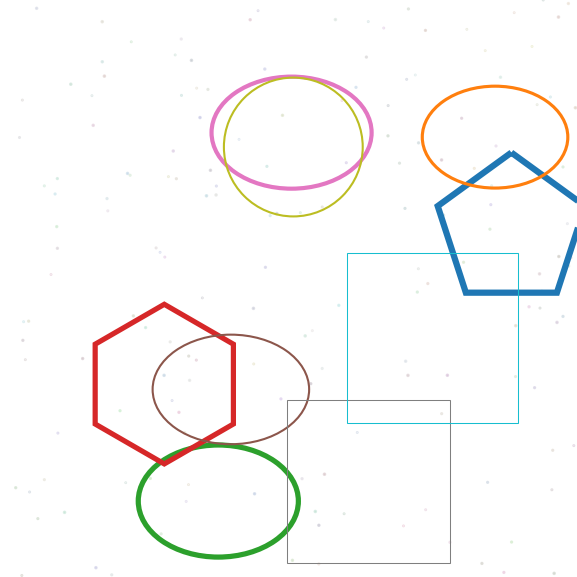[{"shape": "pentagon", "thickness": 3, "radius": 0.67, "center": [0.885, 0.601]}, {"shape": "oval", "thickness": 1.5, "radius": 0.63, "center": [0.857, 0.762]}, {"shape": "oval", "thickness": 2.5, "radius": 0.69, "center": [0.378, 0.132]}, {"shape": "hexagon", "thickness": 2.5, "radius": 0.69, "center": [0.284, 0.334]}, {"shape": "oval", "thickness": 1, "radius": 0.68, "center": [0.4, 0.325]}, {"shape": "oval", "thickness": 2, "radius": 0.69, "center": [0.505, 0.769]}, {"shape": "square", "thickness": 0.5, "radius": 0.7, "center": [0.638, 0.166]}, {"shape": "circle", "thickness": 1, "radius": 0.6, "center": [0.508, 0.745]}, {"shape": "square", "thickness": 0.5, "radius": 0.74, "center": [0.749, 0.414]}]